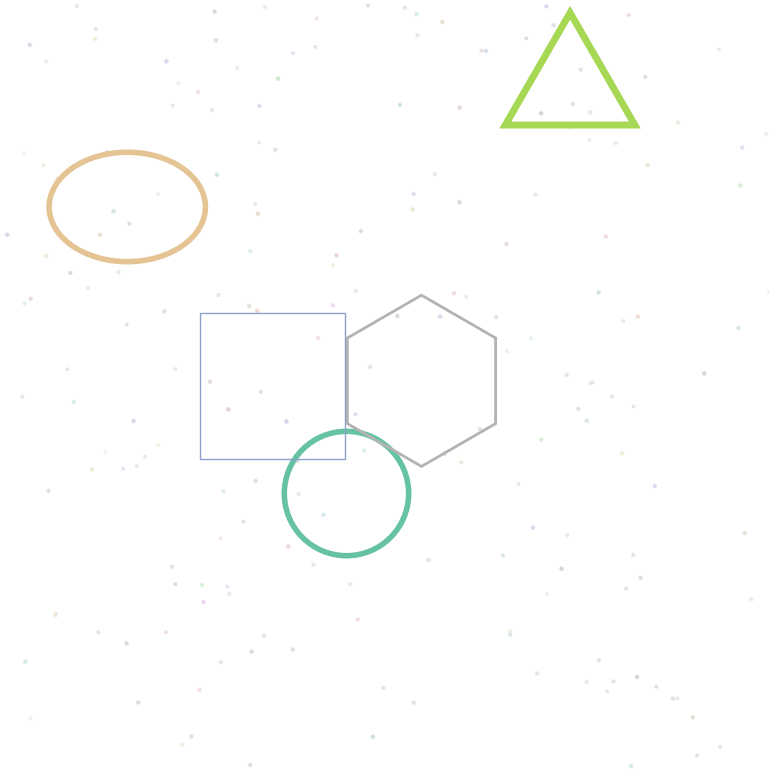[{"shape": "circle", "thickness": 2, "radius": 0.4, "center": [0.45, 0.359]}, {"shape": "square", "thickness": 0.5, "radius": 0.47, "center": [0.354, 0.499]}, {"shape": "triangle", "thickness": 2.5, "radius": 0.49, "center": [0.74, 0.886]}, {"shape": "oval", "thickness": 2, "radius": 0.51, "center": [0.165, 0.731]}, {"shape": "hexagon", "thickness": 1, "radius": 0.56, "center": [0.547, 0.505]}]